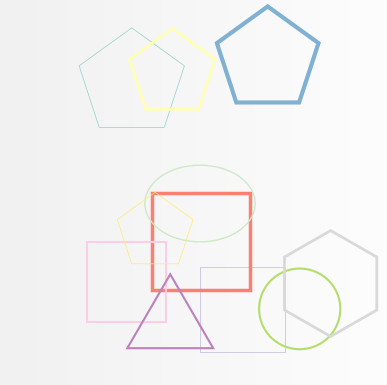[{"shape": "pentagon", "thickness": 0.5, "radius": 0.71, "center": [0.34, 0.785]}, {"shape": "pentagon", "thickness": 2, "radius": 0.58, "center": [0.445, 0.81]}, {"shape": "square", "thickness": 0.5, "radius": 0.55, "center": [0.626, 0.195]}, {"shape": "square", "thickness": 2.5, "radius": 0.63, "center": [0.519, 0.373]}, {"shape": "pentagon", "thickness": 3, "radius": 0.69, "center": [0.691, 0.845]}, {"shape": "circle", "thickness": 1.5, "radius": 0.52, "center": [0.773, 0.198]}, {"shape": "square", "thickness": 1.5, "radius": 0.51, "center": [0.327, 0.268]}, {"shape": "hexagon", "thickness": 2, "radius": 0.69, "center": [0.853, 0.264]}, {"shape": "triangle", "thickness": 1.5, "radius": 0.64, "center": [0.439, 0.16]}, {"shape": "oval", "thickness": 1, "radius": 0.71, "center": [0.516, 0.471]}, {"shape": "pentagon", "thickness": 0.5, "radius": 0.51, "center": [0.4, 0.398]}]